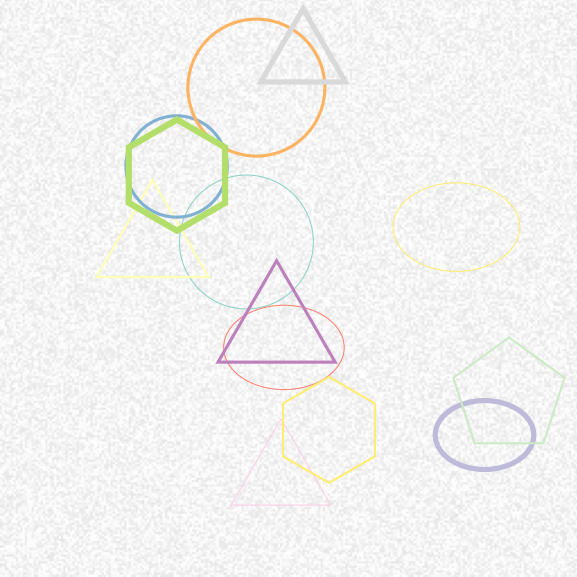[{"shape": "circle", "thickness": 0.5, "radius": 0.58, "center": [0.427, 0.58]}, {"shape": "triangle", "thickness": 1, "radius": 0.56, "center": [0.264, 0.575]}, {"shape": "oval", "thickness": 2.5, "radius": 0.43, "center": [0.839, 0.246]}, {"shape": "oval", "thickness": 0.5, "radius": 0.52, "center": [0.492, 0.398]}, {"shape": "circle", "thickness": 1.5, "radius": 0.44, "center": [0.306, 0.711]}, {"shape": "circle", "thickness": 1.5, "radius": 0.59, "center": [0.444, 0.847]}, {"shape": "hexagon", "thickness": 3, "radius": 0.48, "center": [0.306, 0.696]}, {"shape": "triangle", "thickness": 0.5, "radius": 0.5, "center": [0.487, 0.174]}, {"shape": "triangle", "thickness": 2.5, "radius": 0.42, "center": [0.525, 0.9]}, {"shape": "triangle", "thickness": 1.5, "radius": 0.59, "center": [0.479, 0.431]}, {"shape": "pentagon", "thickness": 1, "radius": 0.51, "center": [0.881, 0.314]}, {"shape": "hexagon", "thickness": 1, "radius": 0.46, "center": [0.57, 0.255]}, {"shape": "oval", "thickness": 0.5, "radius": 0.55, "center": [0.79, 0.606]}]